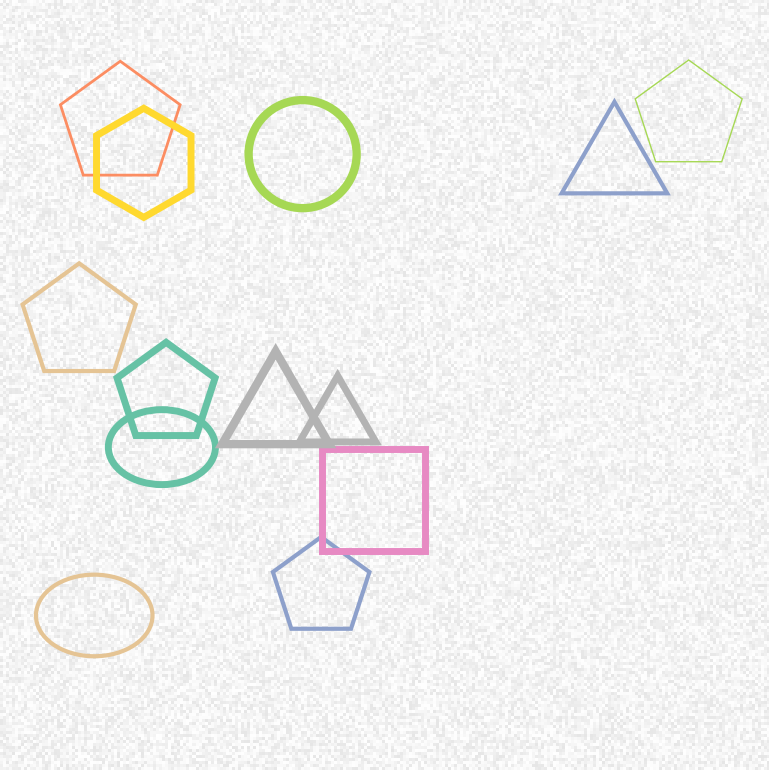[{"shape": "oval", "thickness": 2.5, "radius": 0.35, "center": [0.21, 0.419]}, {"shape": "pentagon", "thickness": 2.5, "radius": 0.33, "center": [0.216, 0.488]}, {"shape": "pentagon", "thickness": 1, "radius": 0.41, "center": [0.156, 0.839]}, {"shape": "triangle", "thickness": 1.5, "radius": 0.4, "center": [0.798, 0.789]}, {"shape": "pentagon", "thickness": 1.5, "radius": 0.33, "center": [0.417, 0.237]}, {"shape": "square", "thickness": 2.5, "radius": 0.33, "center": [0.485, 0.351]}, {"shape": "circle", "thickness": 3, "radius": 0.35, "center": [0.393, 0.8]}, {"shape": "pentagon", "thickness": 0.5, "radius": 0.37, "center": [0.894, 0.849]}, {"shape": "hexagon", "thickness": 2.5, "radius": 0.35, "center": [0.187, 0.789]}, {"shape": "pentagon", "thickness": 1.5, "radius": 0.39, "center": [0.103, 0.581]}, {"shape": "oval", "thickness": 1.5, "radius": 0.38, "center": [0.122, 0.201]}, {"shape": "triangle", "thickness": 2.5, "radius": 0.29, "center": [0.439, 0.455]}, {"shape": "triangle", "thickness": 3, "radius": 0.4, "center": [0.358, 0.463]}]